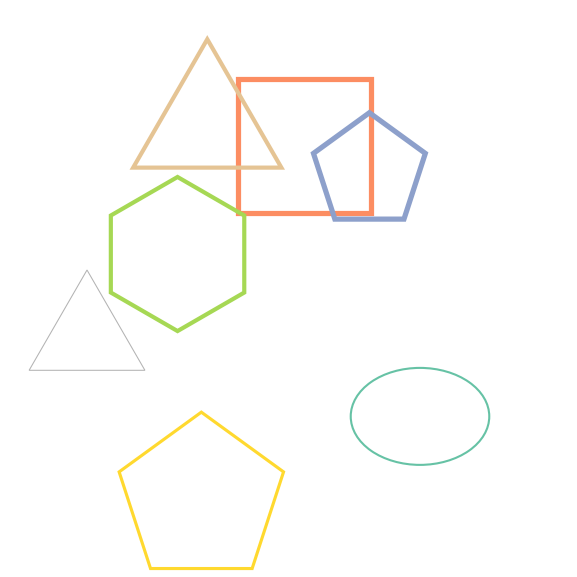[{"shape": "oval", "thickness": 1, "radius": 0.6, "center": [0.727, 0.278]}, {"shape": "square", "thickness": 2.5, "radius": 0.58, "center": [0.527, 0.746]}, {"shape": "pentagon", "thickness": 2.5, "radius": 0.51, "center": [0.64, 0.702]}, {"shape": "hexagon", "thickness": 2, "radius": 0.67, "center": [0.307, 0.559]}, {"shape": "pentagon", "thickness": 1.5, "radius": 0.75, "center": [0.349, 0.136]}, {"shape": "triangle", "thickness": 2, "radius": 0.74, "center": [0.359, 0.783]}, {"shape": "triangle", "thickness": 0.5, "radius": 0.58, "center": [0.151, 0.416]}]